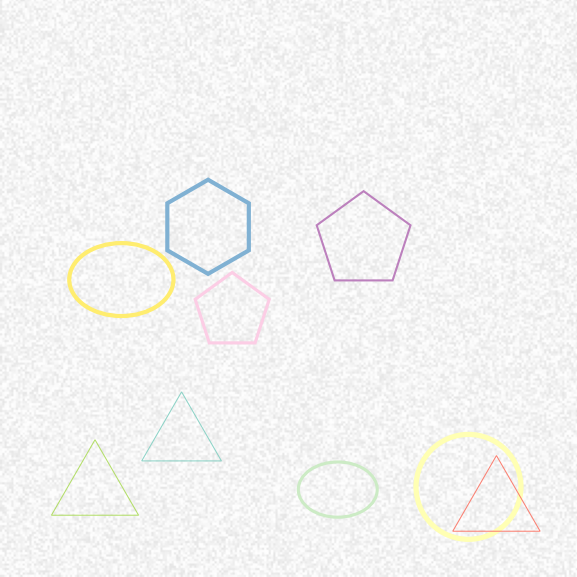[{"shape": "triangle", "thickness": 0.5, "radius": 0.4, "center": [0.314, 0.241]}, {"shape": "circle", "thickness": 2.5, "radius": 0.45, "center": [0.811, 0.156]}, {"shape": "triangle", "thickness": 0.5, "radius": 0.44, "center": [0.86, 0.123]}, {"shape": "hexagon", "thickness": 2, "radius": 0.41, "center": [0.36, 0.606]}, {"shape": "triangle", "thickness": 0.5, "radius": 0.44, "center": [0.165, 0.151]}, {"shape": "pentagon", "thickness": 1.5, "radius": 0.34, "center": [0.402, 0.46]}, {"shape": "pentagon", "thickness": 1, "radius": 0.43, "center": [0.63, 0.583]}, {"shape": "oval", "thickness": 1.5, "radius": 0.34, "center": [0.585, 0.151]}, {"shape": "oval", "thickness": 2, "radius": 0.45, "center": [0.21, 0.515]}]